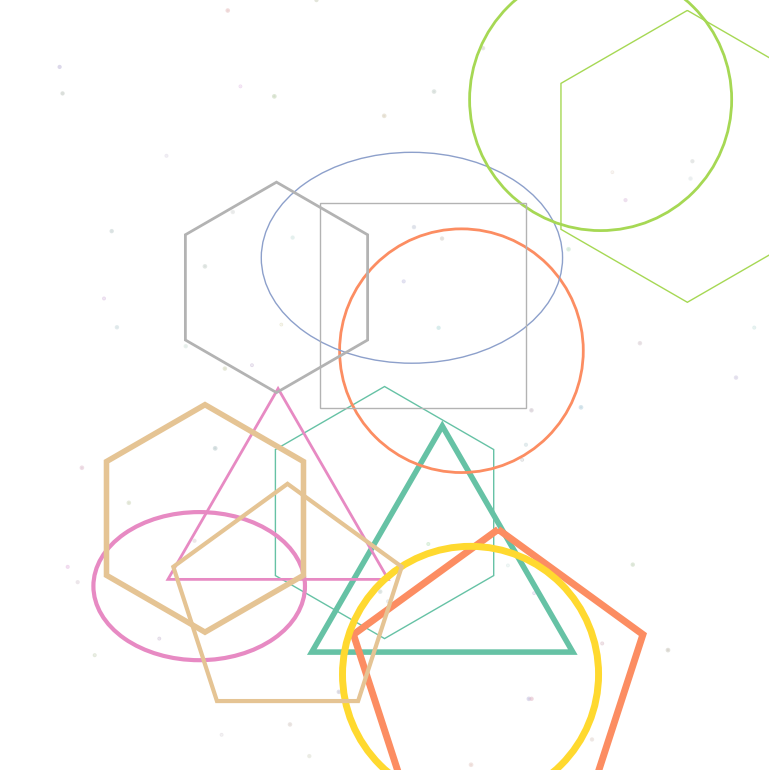[{"shape": "triangle", "thickness": 2, "radius": 0.98, "center": [0.574, 0.251]}, {"shape": "hexagon", "thickness": 0.5, "radius": 0.82, "center": [0.499, 0.334]}, {"shape": "circle", "thickness": 1, "radius": 0.79, "center": [0.599, 0.545]}, {"shape": "pentagon", "thickness": 2.5, "radius": 0.99, "center": [0.647, 0.115]}, {"shape": "oval", "thickness": 0.5, "radius": 0.98, "center": [0.535, 0.665]}, {"shape": "triangle", "thickness": 1, "radius": 0.83, "center": [0.361, 0.33]}, {"shape": "oval", "thickness": 1.5, "radius": 0.69, "center": [0.259, 0.239]}, {"shape": "circle", "thickness": 1, "radius": 0.85, "center": [0.78, 0.871]}, {"shape": "hexagon", "thickness": 0.5, "radius": 0.95, "center": [0.893, 0.797]}, {"shape": "circle", "thickness": 2.5, "radius": 0.83, "center": [0.611, 0.124]}, {"shape": "hexagon", "thickness": 2, "radius": 0.74, "center": [0.266, 0.327]}, {"shape": "pentagon", "thickness": 1.5, "radius": 0.78, "center": [0.373, 0.216]}, {"shape": "square", "thickness": 0.5, "radius": 0.67, "center": [0.549, 0.604]}, {"shape": "hexagon", "thickness": 1, "radius": 0.68, "center": [0.359, 0.627]}]